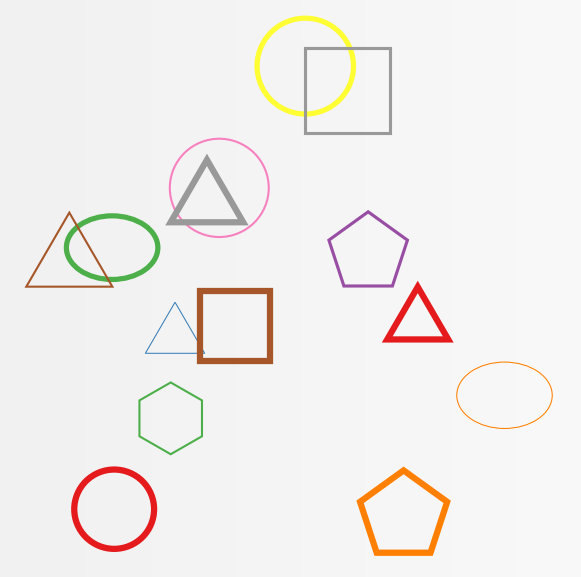[{"shape": "circle", "thickness": 3, "radius": 0.34, "center": [0.196, 0.117]}, {"shape": "triangle", "thickness": 3, "radius": 0.3, "center": [0.719, 0.442]}, {"shape": "triangle", "thickness": 0.5, "radius": 0.29, "center": [0.301, 0.417]}, {"shape": "oval", "thickness": 2.5, "radius": 0.39, "center": [0.193, 0.57]}, {"shape": "hexagon", "thickness": 1, "radius": 0.31, "center": [0.294, 0.275]}, {"shape": "pentagon", "thickness": 1.5, "radius": 0.36, "center": [0.633, 0.561]}, {"shape": "oval", "thickness": 0.5, "radius": 0.41, "center": [0.868, 0.315]}, {"shape": "pentagon", "thickness": 3, "radius": 0.39, "center": [0.694, 0.106]}, {"shape": "circle", "thickness": 2.5, "radius": 0.41, "center": [0.525, 0.885]}, {"shape": "square", "thickness": 3, "radius": 0.3, "center": [0.404, 0.434]}, {"shape": "triangle", "thickness": 1, "radius": 0.43, "center": [0.119, 0.545]}, {"shape": "circle", "thickness": 1, "radius": 0.43, "center": [0.377, 0.674]}, {"shape": "square", "thickness": 1.5, "radius": 0.37, "center": [0.598, 0.843]}, {"shape": "triangle", "thickness": 3, "radius": 0.36, "center": [0.356, 0.65]}]